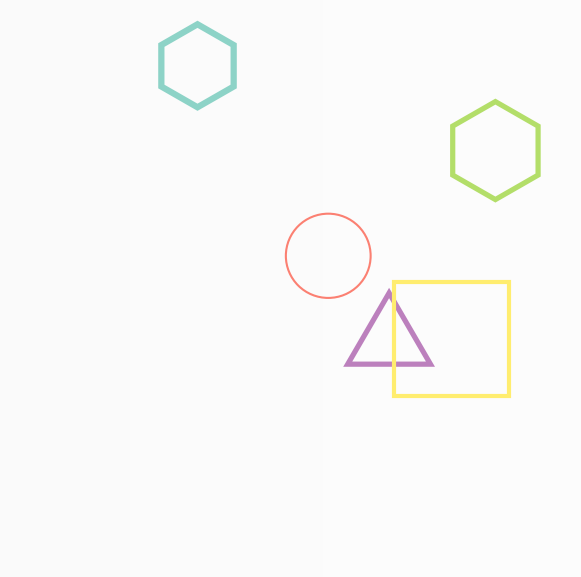[{"shape": "hexagon", "thickness": 3, "radius": 0.36, "center": [0.34, 0.885]}, {"shape": "circle", "thickness": 1, "radius": 0.36, "center": [0.565, 0.556]}, {"shape": "hexagon", "thickness": 2.5, "radius": 0.42, "center": [0.852, 0.738]}, {"shape": "triangle", "thickness": 2.5, "radius": 0.41, "center": [0.669, 0.41]}, {"shape": "square", "thickness": 2, "radius": 0.49, "center": [0.777, 0.412]}]